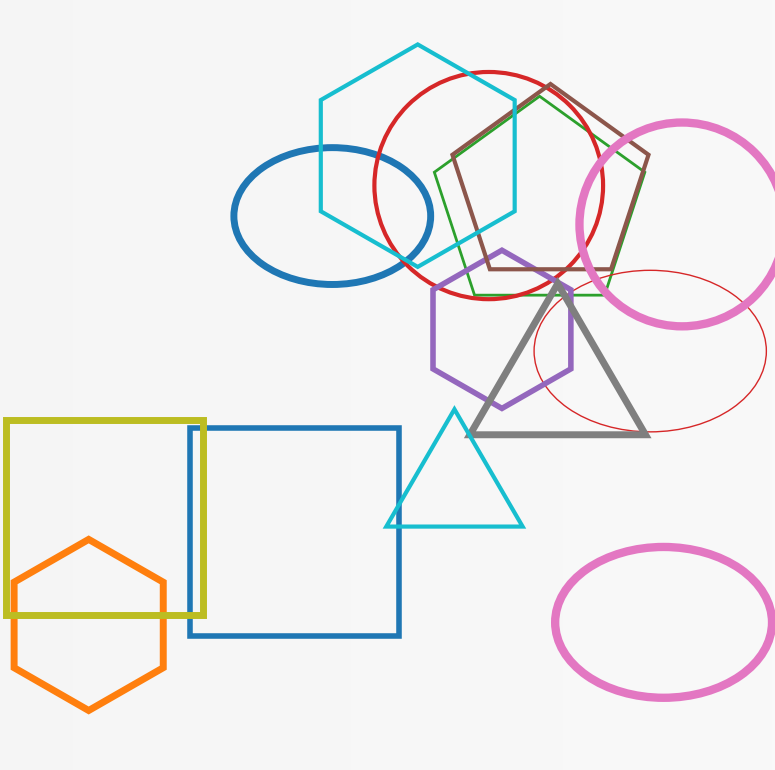[{"shape": "oval", "thickness": 2.5, "radius": 0.63, "center": [0.429, 0.719]}, {"shape": "square", "thickness": 2, "radius": 0.67, "center": [0.38, 0.309]}, {"shape": "hexagon", "thickness": 2.5, "radius": 0.56, "center": [0.114, 0.188]}, {"shape": "pentagon", "thickness": 1, "radius": 0.71, "center": [0.696, 0.732]}, {"shape": "oval", "thickness": 0.5, "radius": 0.75, "center": [0.839, 0.544]}, {"shape": "circle", "thickness": 1.5, "radius": 0.74, "center": [0.631, 0.759]}, {"shape": "hexagon", "thickness": 2, "radius": 0.51, "center": [0.648, 0.572]}, {"shape": "pentagon", "thickness": 1.5, "radius": 0.67, "center": [0.71, 0.758]}, {"shape": "oval", "thickness": 3, "radius": 0.7, "center": [0.856, 0.192]}, {"shape": "circle", "thickness": 3, "radius": 0.66, "center": [0.88, 0.709]}, {"shape": "triangle", "thickness": 2.5, "radius": 0.65, "center": [0.72, 0.501]}, {"shape": "square", "thickness": 2.5, "radius": 0.63, "center": [0.135, 0.328]}, {"shape": "triangle", "thickness": 1.5, "radius": 0.51, "center": [0.586, 0.367]}, {"shape": "hexagon", "thickness": 1.5, "radius": 0.72, "center": [0.539, 0.798]}]